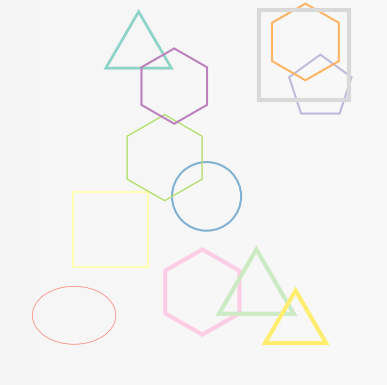[{"shape": "triangle", "thickness": 2, "radius": 0.49, "center": [0.358, 0.872]}, {"shape": "square", "thickness": 1.5, "radius": 0.49, "center": [0.285, 0.403]}, {"shape": "pentagon", "thickness": 1.5, "radius": 0.42, "center": [0.827, 0.773]}, {"shape": "oval", "thickness": 0.5, "radius": 0.54, "center": [0.191, 0.181]}, {"shape": "circle", "thickness": 1.5, "radius": 0.45, "center": [0.533, 0.49]}, {"shape": "hexagon", "thickness": 1.5, "radius": 0.5, "center": [0.788, 0.891]}, {"shape": "hexagon", "thickness": 1, "radius": 0.56, "center": [0.425, 0.59]}, {"shape": "hexagon", "thickness": 3, "radius": 0.55, "center": [0.522, 0.241]}, {"shape": "square", "thickness": 3, "radius": 0.58, "center": [0.784, 0.858]}, {"shape": "hexagon", "thickness": 1.5, "radius": 0.49, "center": [0.45, 0.776]}, {"shape": "triangle", "thickness": 3, "radius": 0.56, "center": [0.662, 0.241]}, {"shape": "triangle", "thickness": 3, "radius": 0.45, "center": [0.763, 0.154]}]